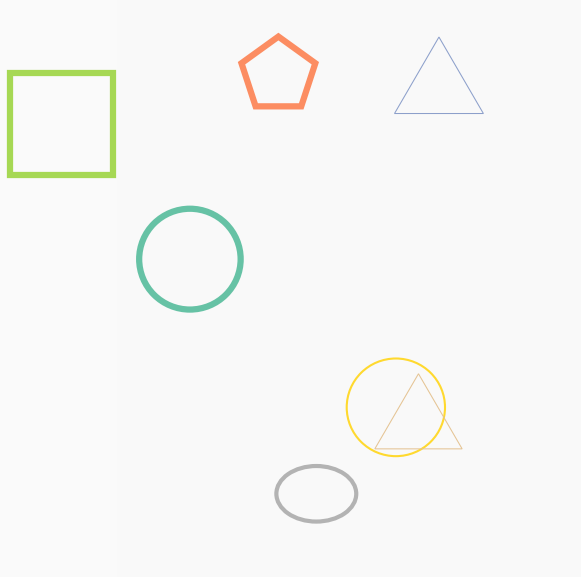[{"shape": "circle", "thickness": 3, "radius": 0.44, "center": [0.327, 0.55]}, {"shape": "pentagon", "thickness": 3, "radius": 0.33, "center": [0.479, 0.869]}, {"shape": "triangle", "thickness": 0.5, "radius": 0.44, "center": [0.755, 0.847]}, {"shape": "square", "thickness": 3, "radius": 0.44, "center": [0.106, 0.784]}, {"shape": "circle", "thickness": 1, "radius": 0.42, "center": [0.681, 0.294]}, {"shape": "triangle", "thickness": 0.5, "radius": 0.43, "center": [0.72, 0.265]}, {"shape": "oval", "thickness": 2, "radius": 0.34, "center": [0.544, 0.144]}]